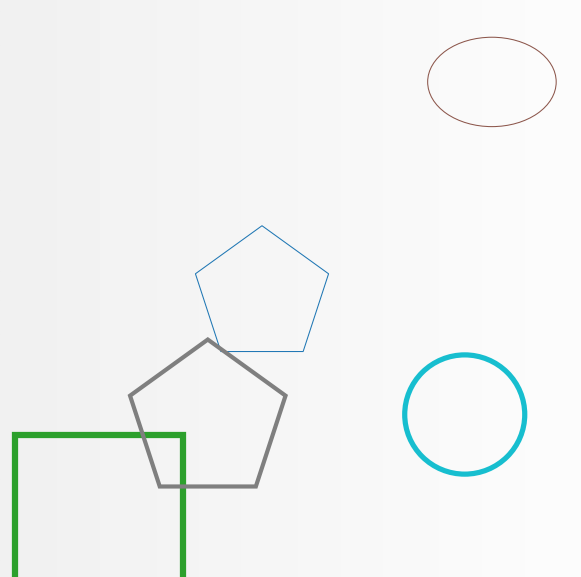[{"shape": "pentagon", "thickness": 0.5, "radius": 0.6, "center": [0.451, 0.488]}, {"shape": "square", "thickness": 3, "radius": 0.72, "center": [0.17, 0.1]}, {"shape": "oval", "thickness": 0.5, "radius": 0.55, "center": [0.846, 0.857]}, {"shape": "pentagon", "thickness": 2, "radius": 0.7, "center": [0.357, 0.271]}, {"shape": "circle", "thickness": 2.5, "radius": 0.52, "center": [0.8, 0.281]}]